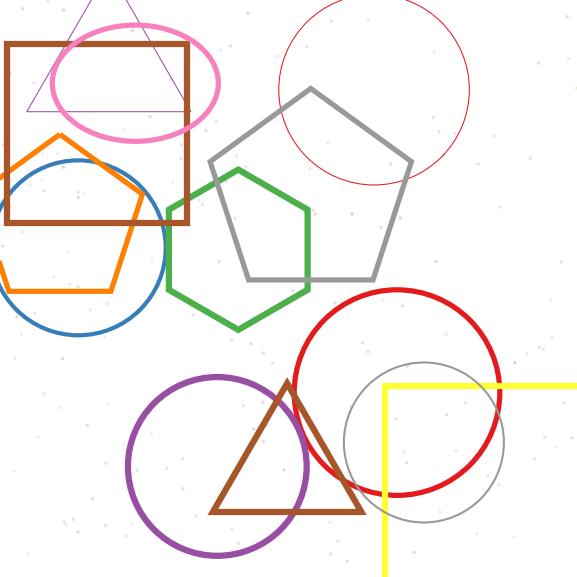[{"shape": "circle", "thickness": 2.5, "radius": 0.89, "center": [0.687, 0.319]}, {"shape": "circle", "thickness": 0.5, "radius": 0.82, "center": [0.648, 0.844]}, {"shape": "circle", "thickness": 2, "radius": 0.76, "center": [0.135, 0.57]}, {"shape": "hexagon", "thickness": 3, "radius": 0.69, "center": [0.413, 0.567]}, {"shape": "triangle", "thickness": 0.5, "radius": 0.82, "center": [0.188, 0.888]}, {"shape": "circle", "thickness": 3, "radius": 0.77, "center": [0.376, 0.191]}, {"shape": "pentagon", "thickness": 2.5, "radius": 0.75, "center": [0.104, 0.616]}, {"shape": "square", "thickness": 3, "radius": 0.98, "center": [0.864, 0.133]}, {"shape": "square", "thickness": 3, "radius": 0.78, "center": [0.168, 0.768]}, {"shape": "triangle", "thickness": 3, "radius": 0.74, "center": [0.497, 0.187]}, {"shape": "oval", "thickness": 2.5, "radius": 0.72, "center": [0.234, 0.855]}, {"shape": "circle", "thickness": 1, "radius": 0.69, "center": [0.734, 0.233]}, {"shape": "pentagon", "thickness": 2.5, "radius": 0.92, "center": [0.538, 0.663]}]